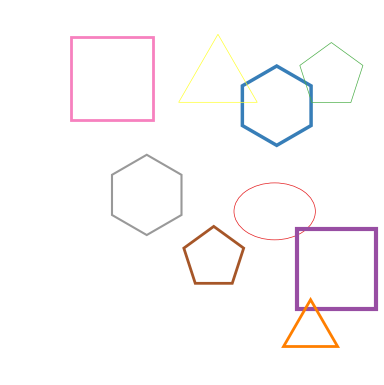[{"shape": "oval", "thickness": 0.5, "radius": 0.53, "center": [0.713, 0.451]}, {"shape": "hexagon", "thickness": 2.5, "radius": 0.52, "center": [0.719, 0.725]}, {"shape": "pentagon", "thickness": 0.5, "radius": 0.43, "center": [0.861, 0.803]}, {"shape": "square", "thickness": 3, "radius": 0.52, "center": [0.874, 0.3]}, {"shape": "triangle", "thickness": 2, "radius": 0.41, "center": [0.807, 0.141]}, {"shape": "triangle", "thickness": 0.5, "radius": 0.59, "center": [0.566, 0.793]}, {"shape": "pentagon", "thickness": 2, "radius": 0.41, "center": [0.555, 0.33]}, {"shape": "square", "thickness": 2, "radius": 0.53, "center": [0.292, 0.796]}, {"shape": "hexagon", "thickness": 1.5, "radius": 0.52, "center": [0.381, 0.494]}]